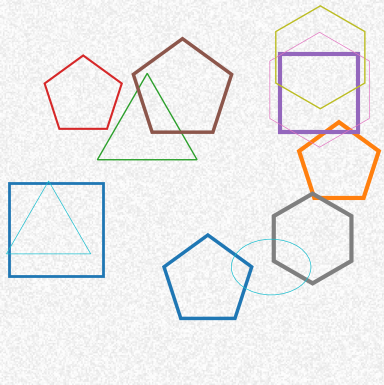[{"shape": "pentagon", "thickness": 2.5, "radius": 0.6, "center": [0.54, 0.27]}, {"shape": "square", "thickness": 2, "radius": 0.61, "center": [0.145, 0.404]}, {"shape": "pentagon", "thickness": 3, "radius": 0.54, "center": [0.88, 0.574]}, {"shape": "triangle", "thickness": 1, "radius": 0.75, "center": [0.382, 0.66]}, {"shape": "pentagon", "thickness": 1.5, "radius": 0.53, "center": [0.216, 0.751]}, {"shape": "square", "thickness": 3, "radius": 0.5, "center": [0.829, 0.758]}, {"shape": "pentagon", "thickness": 2.5, "radius": 0.67, "center": [0.474, 0.765]}, {"shape": "hexagon", "thickness": 0.5, "radius": 0.75, "center": [0.83, 0.767]}, {"shape": "hexagon", "thickness": 3, "radius": 0.58, "center": [0.812, 0.381]}, {"shape": "hexagon", "thickness": 1, "radius": 0.67, "center": [0.832, 0.851]}, {"shape": "oval", "thickness": 0.5, "radius": 0.52, "center": [0.704, 0.306]}, {"shape": "triangle", "thickness": 0.5, "radius": 0.63, "center": [0.126, 0.404]}]